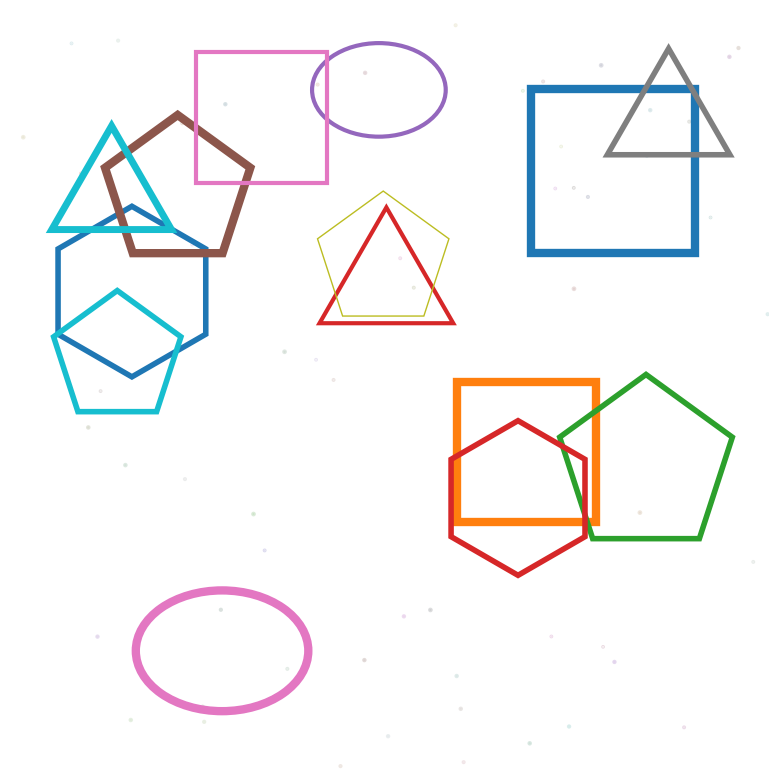[{"shape": "hexagon", "thickness": 2, "radius": 0.55, "center": [0.171, 0.621]}, {"shape": "square", "thickness": 3, "radius": 0.53, "center": [0.797, 0.778]}, {"shape": "square", "thickness": 3, "radius": 0.45, "center": [0.684, 0.413]}, {"shape": "pentagon", "thickness": 2, "radius": 0.59, "center": [0.839, 0.396]}, {"shape": "triangle", "thickness": 1.5, "radius": 0.5, "center": [0.502, 0.63]}, {"shape": "hexagon", "thickness": 2, "radius": 0.5, "center": [0.673, 0.353]}, {"shape": "oval", "thickness": 1.5, "radius": 0.43, "center": [0.492, 0.883]}, {"shape": "pentagon", "thickness": 3, "radius": 0.5, "center": [0.231, 0.751]}, {"shape": "square", "thickness": 1.5, "radius": 0.43, "center": [0.339, 0.847]}, {"shape": "oval", "thickness": 3, "radius": 0.56, "center": [0.288, 0.155]}, {"shape": "triangle", "thickness": 2, "radius": 0.46, "center": [0.868, 0.845]}, {"shape": "pentagon", "thickness": 0.5, "radius": 0.45, "center": [0.498, 0.662]}, {"shape": "pentagon", "thickness": 2, "radius": 0.43, "center": [0.152, 0.536]}, {"shape": "triangle", "thickness": 2.5, "radius": 0.45, "center": [0.145, 0.747]}]